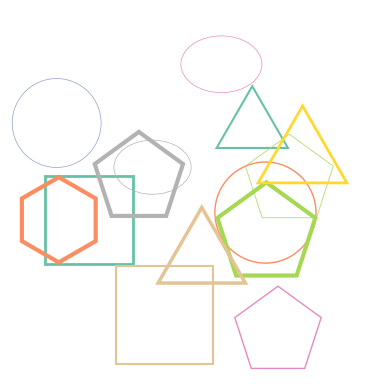[{"shape": "square", "thickness": 2, "radius": 0.57, "center": [0.231, 0.429]}, {"shape": "triangle", "thickness": 1.5, "radius": 0.53, "center": [0.655, 0.669]}, {"shape": "circle", "thickness": 1, "radius": 0.66, "center": [0.689, 0.448]}, {"shape": "hexagon", "thickness": 3, "radius": 0.55, "center": [0.153, 0.429]}, {"shape": "circle", "thickness": 0.5, "radius": 0.58, "center": [0.147, 0.681]}, {"shape": "oval", "thickness": 0.5, "radius": 0.53, "center": [0.575, 0.833]}, {"shape": "pentagon", "thickness": 1, "radius": 0.59, "center": [0.722, 0.139]}, {"shape": "pentagon", "thickness": 3, "radius": 0.67, "center": [0.692, 0.393]}, {"shape": "pentagon", "thickness": 0.5, "radius": 0.6, "center": [0.751, 0.531]}, {"shape": "triangle", "thickness": 2, "radius": 0.67, "center": [0.786, 0.592]}, {"shape": "square", "thickness": 1.5, "radius": 0.64, "center": [0.427, 0.182]}, {"shape": "triangle", "thickness": 2.5, "radius": 0.65, "center": [0.524, 0.33]}, {"shape": "oval", "thickness": 0.5, "radius": 0.5, "center": [0.396, 0.566]}, {"shape": "pentagon", "thickness": 3, "radius": 0.6, "center": [0.361, 0.537]}]